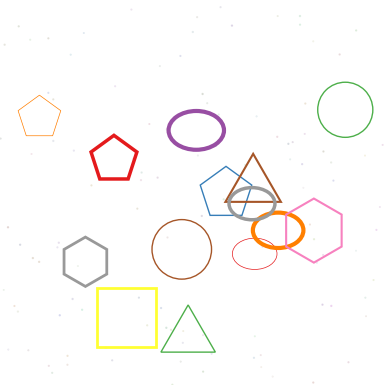[{"shape": "pentagon", "thickness": 2.5, "radius": 0.31, "center": [0.296, 0.586]}, {"shape": "oval", "thickness": 0.5, "radius": 0.29, "center": [0.662, 0.341]}, {"shape": "pentagon", "thickness": 1, "radius": 0.35, "center": [0.587, 0.498]}, {"shape": "triangle", "thickness": 1, "radius": 0.41, "center": [0.489, 0.126]}, {"shape": "circle", "thickness": 1, "radius": 0.36, "center": [0.897, 0.715]}, {"shape": "oval", "thickness": 3, "radius": 0.36, "center": [0.51, 0.661]}, {"shape": "oval", "thickness": 3, "radius": 0.33, "center": [0.722, 0.402]}, {"shape": "pentagon", "thickness": 0.5, "radius": 0.29, "center": [0.102, 0.695]}, {"shape": "square", "thickness": 2, "radius": 0.38, "center": [0.329, 0.176]}, {"shape": "circle", "thickness": 1, "radius": 0.39, "center": [0.472, 0.352]}, {"shape": "triangle", "thickness": 1.5, "radius": 0.42, "center": [0.658, 0.517]}, {"shape": "hexagon", "thickness": 1.5, "radius": 0.42, "center": [0.815, 0.401]}, {"shape": "oval", "thickness": 2.5, "radius": 0.3, "center": [0.654, 0.471]}, {"shape": "hexagon", "thickness": 2, "radius": 0.32, "center": [0.222, 0.32]}]